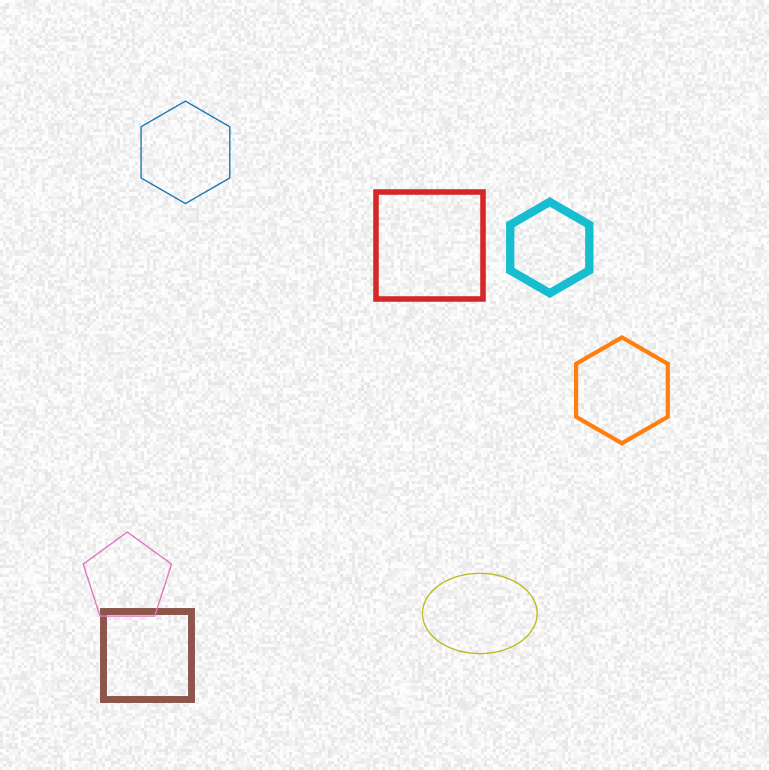[{"shape": "hexagon", "thickness": 0.5, "radius": 0.33, "center": [0.241, 0.802]}, {"shape": "hexagon", "thickness": 1.5, "radius": 0.34, "center": [0.808, 0.493]}, {"shape": "square", "thickness": 2, "radius": 0.35, "center": [0.558, 0.681]}, {"shape": "square", "thickness": 2.5, "radius": 0.29, "center": [0.191, 0.149]}, {"shape": "pentagon", "thickness": 0.5, "radius": 0.3, "center": [0.165, 0.249]}, {"shape": "oval", "thickness": 0.5, "radius": 0.37, "center": [0.623, 0.203]}, {"shape": "hexagon", "thickness": 3, "radius": 0.3, "center": [0.714, 0.678]}]